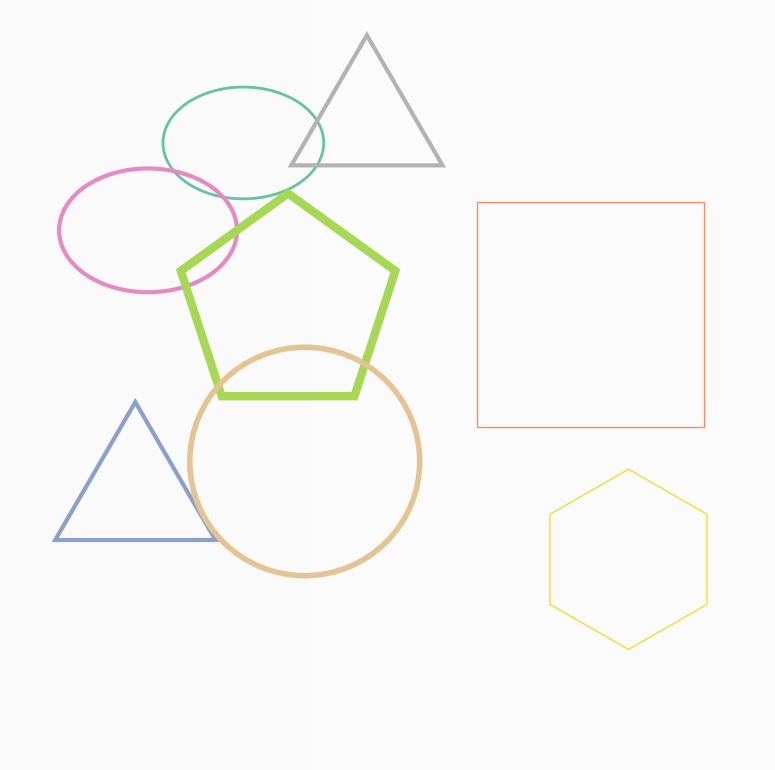[{"shape": "oval", "thickness": 1, "radius": 0.52, "center": [0.314, 0.814]}, {"shape": "square", "thickness": 0.5, "radius": 0.73, "center": [0.762, 0.592]}, {"shape": "triangle", "thickness": 1.5, "radius": 0.6, "center": [0.175, 0.358]}, {"shape": "oval", "thickness": 1.5, "radius": 0.57, "center": [0.191, 0.701]}, {"shape": "pentagon", "thickness": 3, "radius": 0.73, "center": [0.372, 0.603]}, {"shape": "hexagon", "thickness": 0.5, "radius": 0.59, "center": [0.811, 0.274]}, {"shape": "circle", "thickness": 2, "radius": 0.74, "center": [0.393, 0.401]}, {"shape": "triangle", "thickness": 1.5, "radius": 0.56, "center": [0.473, 0.842]}]